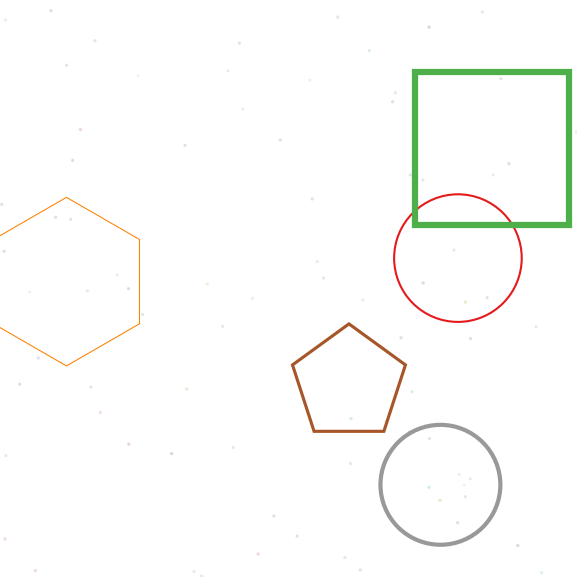[{"shape": "circle", "thickness": 1, "radius": 0.55, "center": [0.793, 0.552]}, {"shape": "square", "thickness": 3, "radius": 0.66, "center": [0.852, 0.742]}, {"shape": "hexagon", "thickness": 0.5, "radius": 0.73, "center": [0.115, 0.511]}, {"shape": "pentagon", "thickness": 1.5, "radius": 0.51, "center": [0.604, 0.335]}, {"shape": "circle", "thickness": 2, "radius": 0.52, "center": [0.763, 0.16]}]